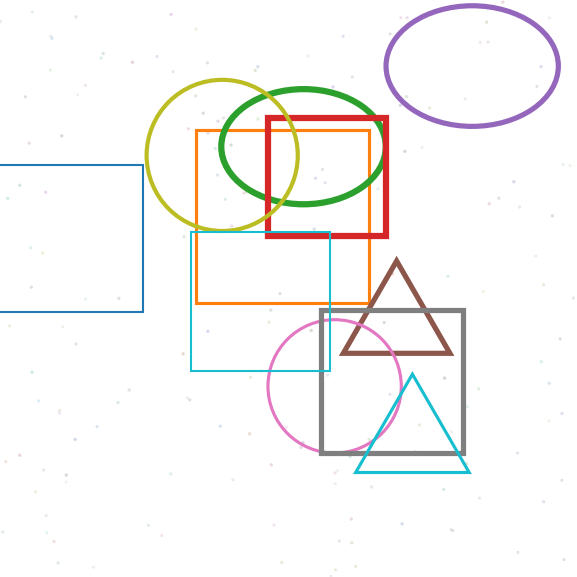[{"shape": "square", "thickness": 1, "radius": 0.64, "center": [0.121, 0.586]}, {"shape": "square", "thickness": 1.5, "radius": 0.75, "center": [0.489, 0.624]}, {"shape": "oval", "thickness": 3, "radius": 0.71, "center": [0.526, 0.745]}, {"shape": "square", "thickness": 3, "radius": 0.51, "center": [0.567, 0.693]}, {"shape": "oval", "thickness": 2.5, "radius": 0.75, "center": [0.818, 0.885]}, {"shape": "triangle", "thickness": 2.5, "radius": 0.53, "center": [0.687, 0.441]}, {"shape": "circle", "thickness": 1.5, "radius": 0.58, "center": [0.579, 0.33]}, {"shape": "square", "thickness": 2.5, "radius": 0.62, "center": [0.679, 0.339]}, {"shape": "circle", "thickness": 2, "radius": 0.65, "center": [0.385, 0.73]}, {"shape": "square", "thickness": 1, "radius": 0.6, "center": [0.451, 0.477]}, {"shape": "triangle", "thickness": 1.5, "radius": 0.57, "center": [0.714, 0.238]}]